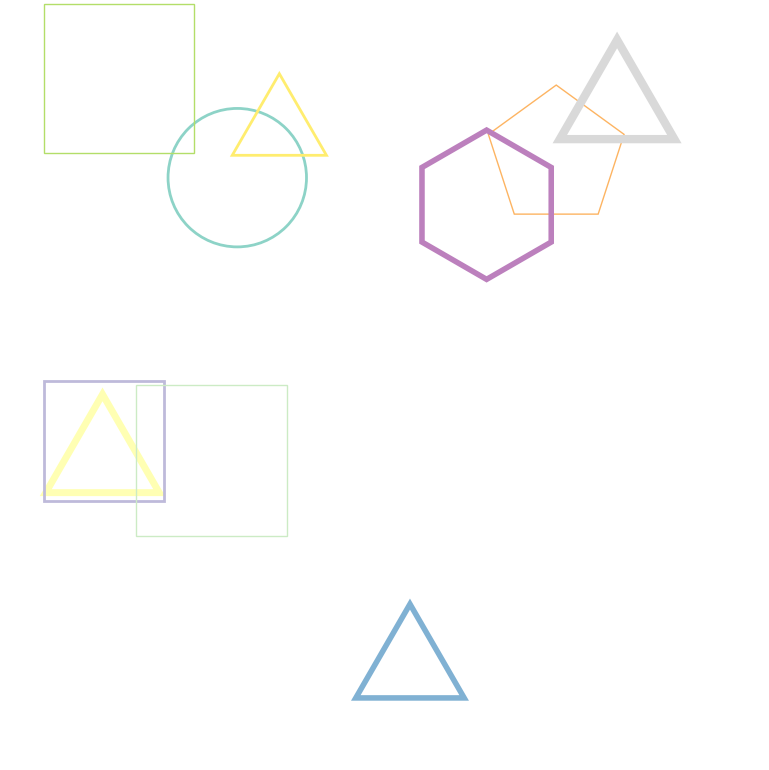[{"shape": "circle", "thickness": 1, "radius": 0.45, "center": [0.308, 0.769]}, {"shape": "triangle", "thickness": 2.5, "radius": 0.43, "center": [0.133, 0.403]}, {"shape": "square", "thickness": 1, "radius": 0.39, "center": [0.135, 0.427]}, {"shape": "triangle", "thickness": 2, "radius": 0.41, "center": [0.532, 0.134]}, {"shape": "pentagon", "thickness": 0.5, "radius": 0.46, "center": [0.722, 0.797]}, {"shape": "square", "thickness": 0.5, "radius": 0.49, "center": [0.155, 0.898]}, {"shape": "triangle", "thickness": 3, "radius": 0.43, "center": [0.801, 0.862]}, {"shape": "hexagon", "thickness": 2, "radius": 0.48, "center": [0.632, 0.734]}, {"shape": "square", "thickness": 0.5, "radius": 0.49, "center": [0.274, 0.402]}, {"shape": "triangle", "thickness": 1, "radius": 0.35, "center": [0.363, 0.834]}]